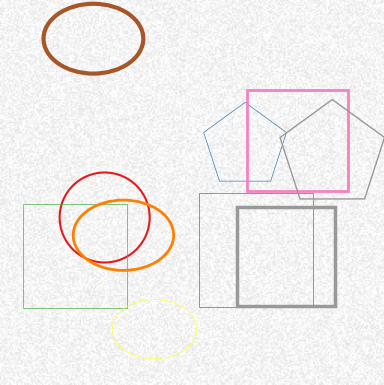[{"shape": "circle", "thickness": 1.5, "radius": 0.58, "center": [0.272, 0.435]}, {"shape": "pentagon", "thickness": 0.5, "radius": 0.57, "center": [0.637, 0.621]}, {"shape": "square", "thickness": 0.5, "radius": 0.67, "center": [0.195, 0.335]}, {"shape": "square", "thickness": 0.5, "radius": 0.74, "center": [0.665, 0.352]}, {"shape": "oval", "thickness": 2, "radius": 0.65, "center": [0.321, 0.389]}, {"shape": "oval", "thickness": 0.5, "radius": 0.55, "center": [0.401, 0.145]}, {"shape": "oval", "thickness": 3, "radius": 0.65, "center": [0.243, 0.9]}, {"shape": "square", "thickness": 2, "radius": 0.66, "center": [0.773, 0.635]}, {"shape": "square", "thickness": 2.5, "radius": 0.64, "center": [0.743, 0.334]}, {"shape": "pentagon", "thickness": 1, "radius": 0.71, "center": [0.863, 0.599]}]